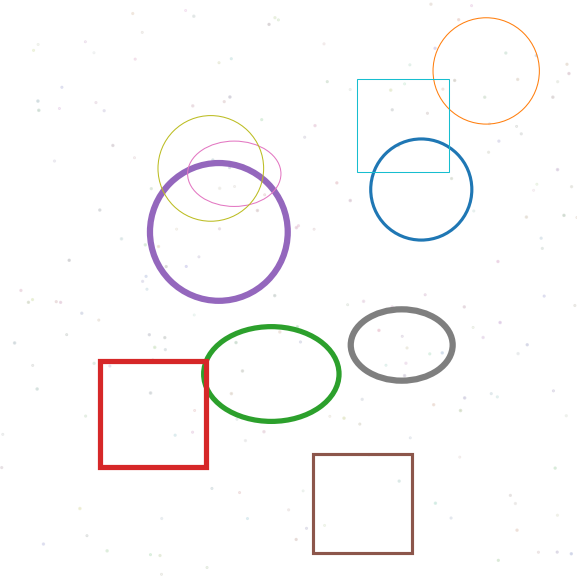[{"shape": "circle", "thickness": 1.5, "radius": 0.44, "center": [0.729, 0.671]}, {"shape": "circle", "thickness": 0.5, "radius": 0.46, "center": [0.842, 0.876]}, {"shape": "oval", "thickness": 2.5, "radius": 0.59, "center": [0.47, 0.351]}, {"shape": "square", "thickness": 2.5, "radius": 0.46, "center": [0.265, 0.282]}, {"shape": "circle", "thickness": 3, "radius": 0.6, "center": [0.379, 0.598]}, {"shape": "square", "thickness": 1.5, "radius": 0.43, "center": [0.628, 0.127]}, {"shape": "oval", "thickness": 0.5, "radius": 0.4, "center": [0.406, 0.698]}, {"shape": "oval", "thickness": 3, "radius": 0.44, "center": [0.696, 0.402]}, {"shape": "circle", "thickness": 0.5, "radius": 0.46, "center": [0.365, 0.708]}, {"shape": "square", "thickness": 0.5, "radius": 0.4, "center": [0.698, 0.782]}]